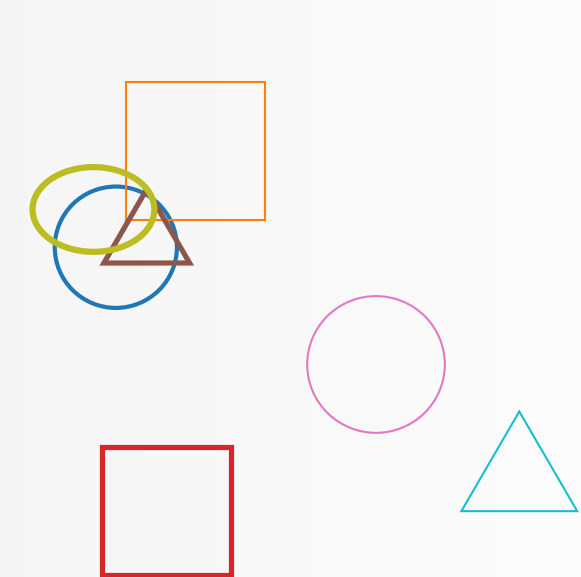[{"shape": "circle", "thickness": 2, "radius": 0.53, "center": [0.199, 0.571]}, {"shape": "square", "thickness": 1, "radius": 0.6, "center": [0.337, 0.738]}, {"shape": "square", "thickness": 2.5, "radius": 0.55, "center": [0.286, 0.115]}, {"shape": "triangle", "thickness": 2.5, "radius": 0.43, "center": [0.252, 0.586]}, {"shape": "circle", "thickness": 1, "radius": 0.59, "center": [0.647, 0.368]}, {"shape": "oval", "thickness": 3, "radius": 0.52, "center": [0.161, 0.636]}, {"shape": "triangle", "thickness": 1, "radius": 0.58, "center": [0.893, 0.172]}]